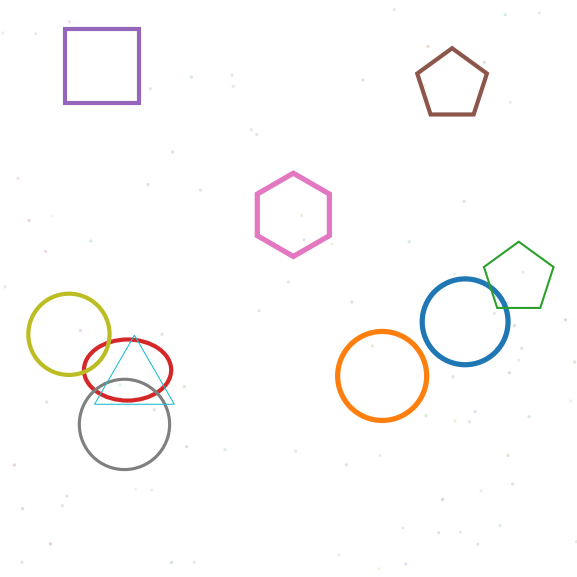[{"shape": "circle", "thickness": 2.5, "radius": 0.37, "center": [0.805, 0.442]}, {"shape": "circle", "thickness": 2.5, "radius": 0.39, "center": [0.662, 0.348]}, {"shape": "pentagon", "thickness": 1, "radius": 0.32, "center": [0.898, 0.517]}, {"shape": "oval", "thickness": 2, "radius": 0.38, "center": [0.221, 0.358]}, {"shape": "square", "thickness": 2, "radius": 0.32, "center": [0.177, 0.885]}, {"shape": "pentagon", "thickness": 2, "radius": 0.32, "center": [0.783, 0.852]}, {"shape": "hexagon", "thickness": 2.5, "radius": 0.36, "center": [0.508, 0.627]}, {"shape": "circle", "thickness": 1.5, "radius": 0.39, "center": [0.216, 0.264]}, {"shape": "circle", "thickness": 2, "radius": 0.35, "center": [0.119, 0.42]}, {"shape": "triangle", "thickness": 0.5, "radius": 0.4, "center": [0.233, 0.339]}]